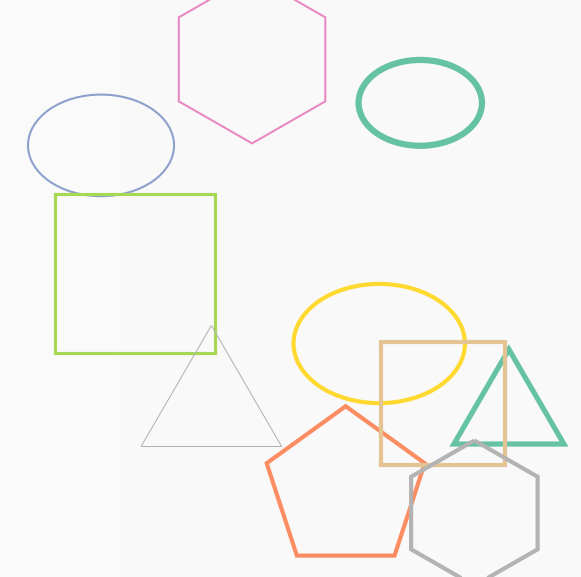[{"shape": "oval", "thickness": 3, "radius": 0.53, "center": [0.723, 0.821]}, {"shape": "triangle", "thickness": 2.5, "radius": 0.55, "center": [0.876, 0.285]}, {"shape": "pentagon", "thickness": 2, "radius": 0.71, "center": [0.595, 0.153]}, {"shape": "oval", "thickness": 1, "radius": 0.63, "center": [0.174, 0.747]}, {"shape": "hexagon", "thickness": 1, "radius": 0.73, "center": [0.434, 0.896]}, {"shape": "square", "thickness": 1.5, "radius": 0.69, "center": [0.233, 0.526]}, {"shape": "oval", "thickness": 2, "radius": 0.74, "center": [0.652, 0.404]}, {"shape": "square", "thickness": 2, "radius": 0.53, "center": [0.763, 0.3]}, {"shape": "hexagon", "thickness": 2, "radius": 0.63, "center": [0.816, 0.111]}, {"shape": "triangle", "thickness": 0.5, "radius": 0.7, "center": [0.364, 0.296]}]